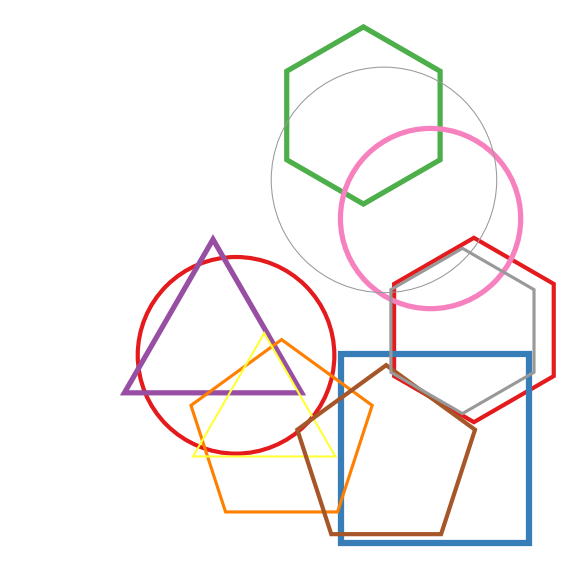[{"shape": "hexagon", "thickness": 2, "radius": 0.8, "center": [0.821, 0.428]}, {"shape": "circle", "thickness": 2, "radius": 0.85, "center": [0.409, 0.384]}, {"shape": "square", "thickness": 3, "radius": 0.82, "center": [0.754, 0.222]}, {"shape": "hexagon", "thickness": 2.5, "radius": 0.77, "center": [0.629, 0.799]}, {"shape": "triangle", "thickness": 2.5, "radius": 0.89, "center": [0.369, 0.407]}, {"shape": "pentagon", "thickness": 1.5, "radius": 0.82, "center": [0.488, 0.246]}, {"shape": "triangle", "thickness": 1, "radius": 0.71, "center": [0.457, 0.28]}, {"shape": "pentagon", "thickness": 2, "radius": 0.81, "center": [0.669, 0.205]}, {"shape": "circle", "thickness": 2.5, "radius": 0.78, "center": [0.746, 0.621]}, {"shape": "circle", "thickness": 0.5, "radius": 0.98, "center": [0.665, 0.688]}, {"shape": "hexagon", "thickness": 1.5, "radius": 0.72, "center": [0.801, 0.426]}]